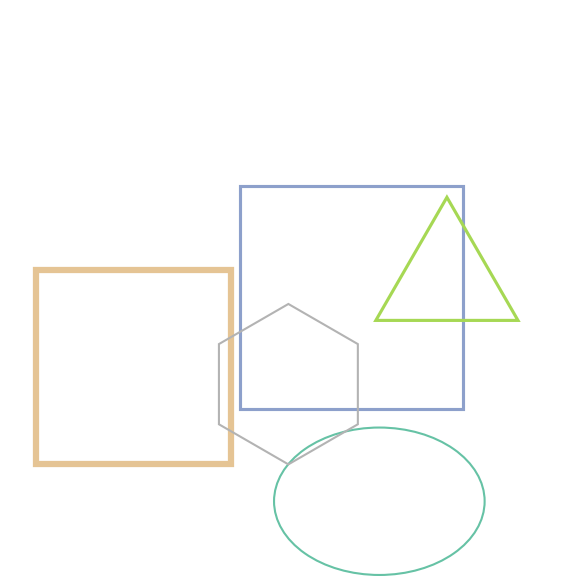[{"shape": "oval", "thickness": 1, "radius": 0.91, "center": [0.657, 0.131]}, {"shape": "square", "thickness": 1.5, "radius": 0.96, "center": [0.608, 0.484]}, {"shape": "triangle", "thickness": 1.5, "radius": 0.71, "center": [0.774, 0.515]}, {"shape": "square", "thickness": 3, "radius": 0.84, "center": [0.231, 0.364]}, {"shape": "hexagon", "thickness": 1, "radius": 0.69, "center": [0.499, 0.334]}]